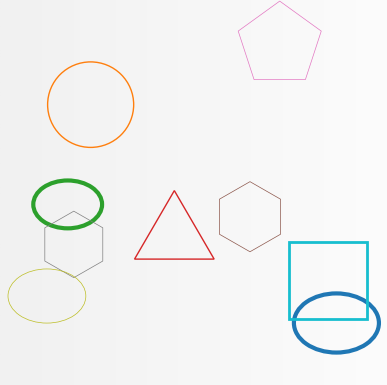[{"shape": "oval", "thickness": 3, "radius": 0.55, "center": [0.868, 0.161]}, {"shape": "circle", "thickness": 1, "radius": 0.56, "center": [0.234, 0.728]}, {"shape": "oval", "thickness": 3, "radius": 0.44, "center": [0.175, 0.469]}, {"shape": "triangle", "thickness": 1, "radius": 0.59, "center": [0.45, 0.386]}, {"shape": "hexagon", "thickness": 0.5, "radius": 0.46, "center": [0.645, 0.437]}, {"shape": "pentagon", "thickness": 0.5, "radius": 0.56, "center": [0.722, 0.884]}, {"shape": "hexagon", "thickness": 0.5, "radius": 0.43, "center": [0.19, 0.365]}, {"shape": "oval", "thickness": 0.5, "radius": 0.5, "center": [0.121, 0.231]}, {"shape": "square", "thickness": 2, "radius": 0.5, "center": [0.846, 0.271]}]